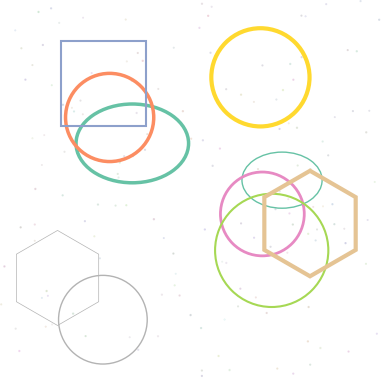[{"shape": "oval", "thickness": 2.5, "radius": 0.73, "center": [0.344, 0.628]}, {"shape": "oval", "thickness": 1, "radius": 0.52, "center": [0.733, 0.532]}, {"shape": "circle", "thickness": 2.5, "radius": 0.57, "center": [0.285, 0.695]}, {"shape": "square", "thickness": 1.5, "radius": 0.55, "center": [0.268, 0.783]}, {"shape": "circle", "thickness": 2, "radius": 0.54, "center": [0.681, 0.444]}, {"shape": "circle", "thickness": 1.5, "radius": 0.74, "center": [0.706, 0.35]}, {"shape": "circle", "thickness": 3, "radius": 0.64, "center": [0.676, 0.799]}, {"shape": "hexagon", "thickness": 3, "radius": 0.68, "center": [0.805, 0.419]}, {"shape": "circle", "thickness": 1, "radius": 0.58, "center": [0.267, 0.17]}, {"shape": "hexagon", "thickness": 0.5, "radius": 0.62, "center": [0.149, 0.278]}]